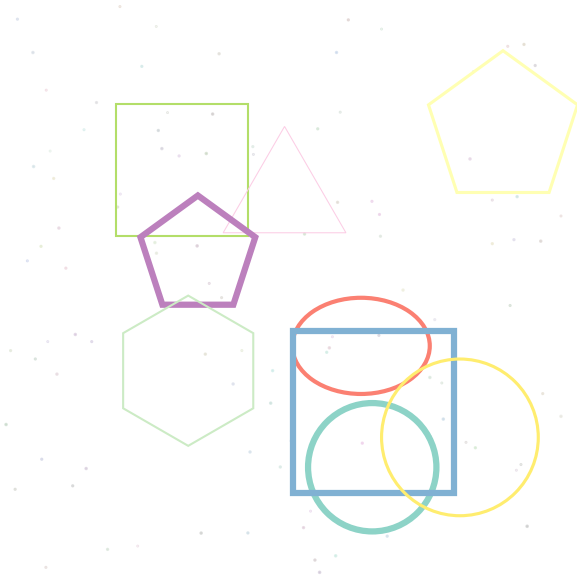[{"shape": "circle", "thickness": 3, "radius": 0.56, "center": [0.645, 0.19]}, {"shape": "pentagon", "thickness": 1.5, "radius": 0.68, "center": [0.871, 0.776]}, {"shape": "oval", "thickness": 2, "radius": 0.59, "center": [0.625, 0.4]}, {"shape": "square", "thickness": 3, "radius": 0.7, "center": [0.646, 0.286]}, {"shape": "square", "thickness": 1, "radius": 0.57, "center": [0.315, 0.704]}, {"shape": "triangle", "thickness": 0.5, "radius": 0.61, "center": [0.493, 0.657]}, {"shape": "pentagon", "thickness": 3, "radius": 0.52, "center": [0.343, 0.556]}, {"shape": "hexagon", "thickness": 1, "radius": 0.65, "center": [0.326, 0.357]}, {"shape": "circle", "thickness": 1.5, "radius": 0.68, "center": [0.796, 0.242]}]